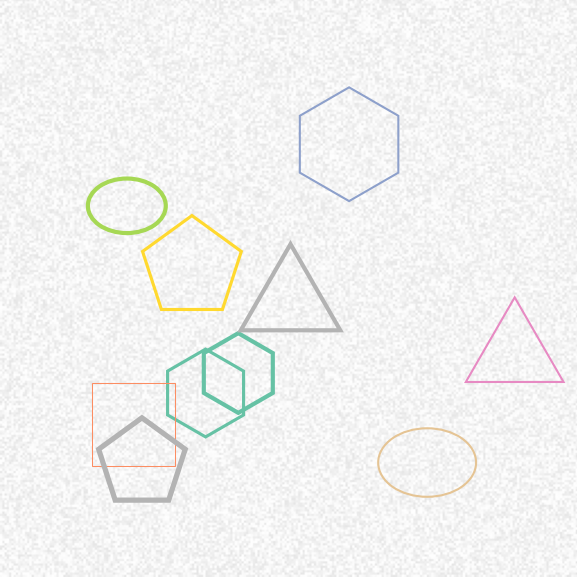[{"shape": "hexagon", "thickness": 2, "radius": 0.34, "center": [0.413, 0.353]}, {"shape": "hexagon", "thickness": 1.5, "radius": 0.38, "center": [0.356, 0.319]}, {"shape": "square", "thickness": 0.5, "radius": 0.36, "center": [0.231, 0.265]}, {"shape": "hexagon", "thickness": 1, "radius": 0.49, "center": [0.604, 0.749]}, {"shape": "triangle", "thickness": 1, "radius": 0.49, "center": [0.891, 0.387]}, {"shape": "oval", "thickness": 2, "radius": 0.34, "center": [0.22, 0.643]}, {"shape": "pentagon", "thickness": 1.5, "radius": 0.45, "center": [0.332, 0.536]}, {"shape": "oval", "thickness": 1, "radius": 0.42, "center": [0.74, 0.198]}, {"shape": "pentagon", "thickness": 2.5, "radius": 0.39, "center": [0.246, 0.197]}, {"shape": "triangle", "thickness": 2, "radius": 0.5, "center": [0.503, 0.477]}]